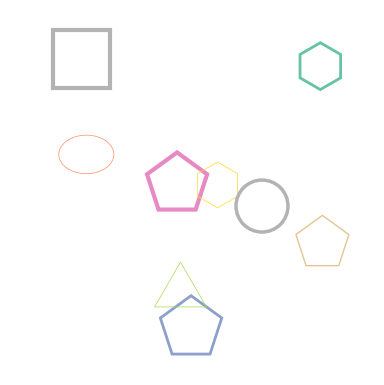[{"shape": "hexagon", "thickness": 2, "radius": 0.3, "center": [0.832, 0.828]}, {"shape": "oval", "thickness": 0.5, "radius": 0.36, "center": [0.224, 0.599]}, {"shape": "pentagon", "thickness": 2, "radius": 0.42, "center": [0.496, 0.148]}, {"shape": "pentagon", "thickness": 3, "radius": 0.41, "center": [0.46, 0.522]}, {"shape": "triangle", "thickness": 0.5, "radius": 0.39, "center": [0.469, 0.242]}, {"shape": "hexagon", "thickness": 0.5, "radius": 0.3, "center": [0.565, 0.52]}, {"shape": "pentagon", "thickness": 1, "radius": 0.36, "center": [0.837, 0.368]}, {"shape": "circle", "thickness": 2.5, "radius": 0.34, "center": [0.68, 0.465]}, {"shape": "square", "thickness": 3, "radius": 0.37, "center": [0.212, 0.847]}]